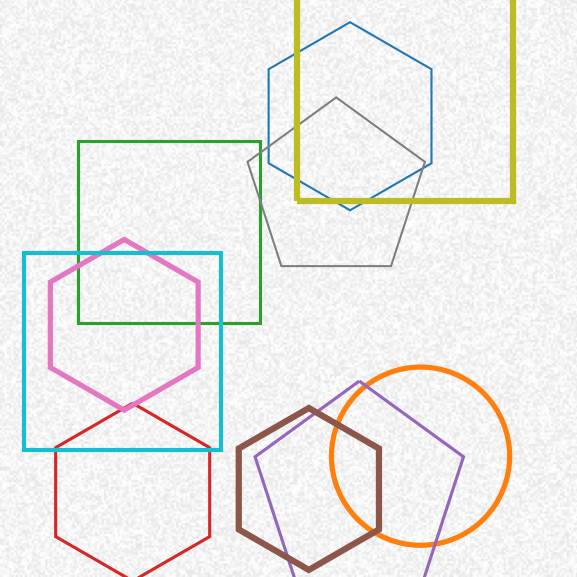[{"shape": "hexagon", "thickness": 1, "radius": 0.81, "center": [0.606, 0.798]}, {"shape": "circle", "thickness": 2.5, "radius": 0.77, "center": [0.728, 0.209]}, {"shape": "square", "thickness": 1.5, "radius": 0.79, "center": [0.293, 0.597]}, {"shape": "hexagon", "thickness": 1.5, "radius": 0.77, "center": [0.23, 0.147]}, {"shape": "pentagon", "thickness": 1.5, "radius": 0.95, "center": [0.622, 0.15]}, {"shape": "hexagon", "thickness": 3, "radius": 0.7, "center": [0.535, 0.152]}, {"shape": "hexagon", "thickness": 2.5, "radius": 0.74, "center": [0.215, 0.437]}, {"shape": "pentagon", "thickness": 1, "radius": 0.81, "center": [0.582, 0.669]}, {"shape": "square", "thickness": 3, "radius": 0.94, "center": [0.701, 0.839]}, {"shape": "square", "thickness": 2, "radius": 0.85, "center": [0.212, 0.391]}]